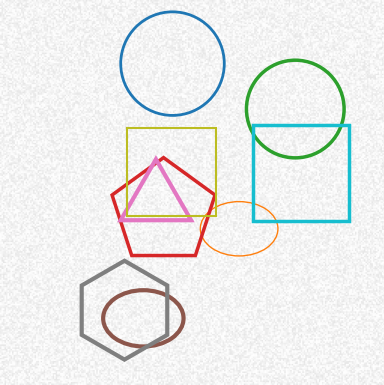[{"shape": "circle", "thickness": 2, "radius": 0.67, "center": [0.448, 0.835]}, {"shape": "oval", "thickness": 1, "radius": 0.5, "center": [0.621, 0.406]}, {"shape": "circle", "thickness": 2.5, "radius": 0.63, "center": [0.767, 0.717]}, {"shape": "pentagon", "thickness": 2.5, "radius": 0.7, "center": [0.425, 0.45]}, {"shape": "oval", "thickness": 3, "radius": 0.52, "center": [0.372, 0.173]}, {"shape": "triangle", "thickness": 3, "radius": 0.53, "center": [0.405, 0.481]}, {"shape": "hexagon", "thickness": 3, "radius": 0.64, "center": [0.323, 0.194]}, {"shape": "square", "thickness": 1.5, "radius": 0.58, "center": [0.446, 0.553]}, {"shape": "square", "thickness": 2.5, "radius": 0.62, "center": [0.782, 0.551]}]